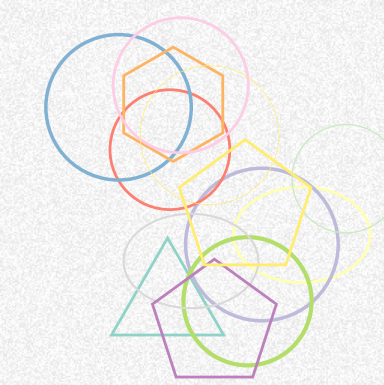[{"shape": "triangle", "thickness": 2, "radius": 0.84, "center": [0.435, 0.214]}, {"shape": "oval", "thickness": 2, "radius": 0.89, "center": [0.784, 0.39]}, {"shape": "circle", "thickness": 2.5, "radius": 0.99, "center": [0.68, 0.365]}, {"shape": "circle", "thickness": 2, "radius": 0.78, "center": [0.441, 0.611]}, {"shape": "circle", "thickness": 2.5, "radius": 0.94, "center": [0.308, 0.721]}, {"shape": "hexagon", "thickness": 2, "radius": 0.74, "center": [0.45, 0.729]}, {"shape": "circle", "thickness": 3, "radius": 0.83, "center": [0.643, 0.218]}, {"shape": "circle", "thickness": 2, "radius": 0.88, "center": [0.47, 0.778]}, {"shape": "oval", "thickness": 1.5, "radius": 0.88, "center": [0.496, 0.322]}, {"shape": "pentagon", "thickness": 2, "radius": 0.85, "center": [0.557, 0.158]}, {"shape": "circle", "thickness": 1, "radius": 0.7, "center": [0.899, 0.536]}, {"shape": "circle", "thickness": 0.5, "radius": 0.9, "center": [0.544, 0.649]}, {"shape": "pentagon", "thickness": 2, "radius": 0.9, "center": [0.637, 0.457]}]